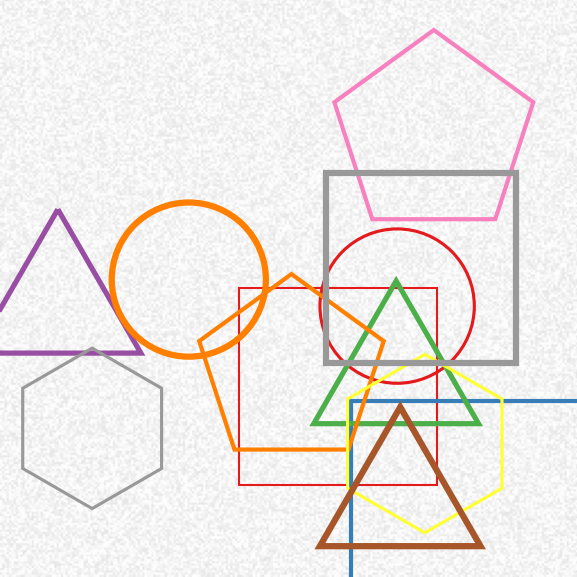[{"shape": "square", "thickness": 1, "radius": 0.85, "center": [0.585, 0.33]}, {"shape": "circle", "thickness": 1.5, "radius": 0.67, "center": [0.688, 0.469]}, {"shape": "square", "thickness": 2, "radius": 0.99, "center": [0.807, 0.105]}, {"shape": "triangle", "thickness": 2.5, "radius": 0.82, "center": [0.686, 0.348]}, {"shape": "triangle", "thickness": 2.5, "radius": 0.83, "center": [0.1, 0.471]}, {"shape": "pentagon", "thickness": 2, "radius": 0.84, "center": [0.505, 0.357]}, {"shape": "circle", "thickness": 3, "radius": 0.67, "center": [0.327, 0.515]}, {"shape": "hexagon", "thickness": 1.5, "radius": 0.77, "center": [0.736, 0.231]}, {"shape": "triangle", "thickness": 3, "radius": 0.8, "center": [0.693, 0.134]}, {"shape": "pentagon", "thickness": 2, "radius": 0.91, "center": [0.751, 0.766]}, {"shape": "hexagon", "thickness": 1.5, "radius": 0.69, "center": [0.16, 0.257]}, {"shape": "square", "thickness": 3, "radius": 0.82, "center": [0.73, 0.535]}]